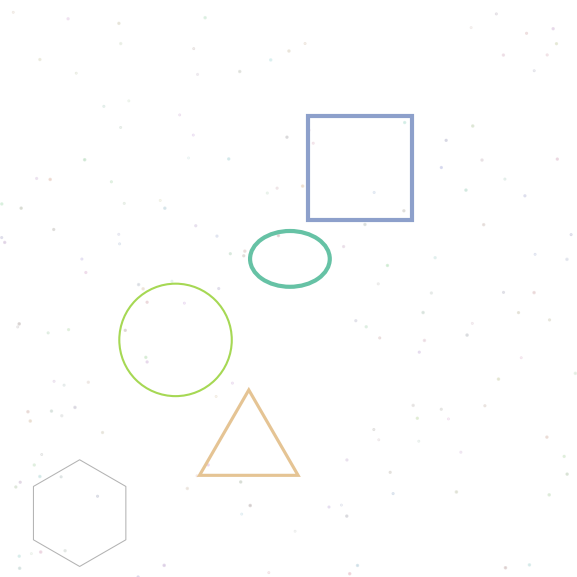[{"shape": "oval", "thickness": 2, "radius": 0.35, "center": [0.502, 0.551]}, {"shape": "square", "thickness": 2, "radius": 0.45, "center": [0.623, 0.708]}, {"shape": "circle", "thickness": 1, "radius": 0.49, "center": [0.304, 0.411]}, {"shape": "triangle", "thickness": 1.5, "radius": 0.49, "center": [0.431, 0.225]}, {"shape": "hexagon", "thickness": 0.5, "radius": 0.46, "center": [0.138, 0.111]}]